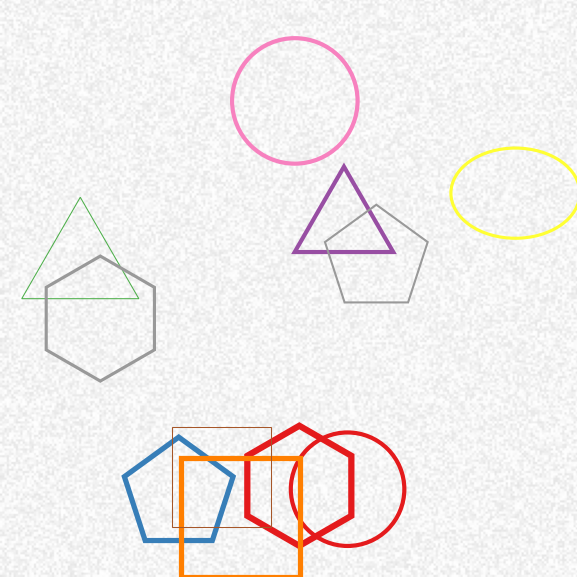[{"shape": "circle", "thickness": 2, "radius": 0.49, "center": [0.602, 0.152]}, {"shape": "hexagon", "thickness": 3, "radius": 0.52, "center": [0.518, 0.158]}, {"shape": "pentagon", "thickness": 2.5, "radius": 0.49, "center": [0.31, 0.143]}, {"shape": "triangle", "thickness": 0.5, "radius": 0.59, "center": [0.139, 0.54]}, {"shape": "triangle", "thickness": 2, "radius": 0.49, "center": [0.596, 0.612]}, {"shape": "square", "thickness": 2.5, "radius": 0.52, "center": [0.416, 0.103]}, {"shape": "oval", "thickness": 1.5, "radius": 0.56, "center": [0.892, 0.665]}, {"shape": "square", "thickness": 0.5, "radius": 0.43, "center": [0.383, 0.173]}, {"shape": "circle", "thickness": 2, "radius": 0.54, "center": [0.511, 0.824]}, {"shape": "pentagon", "thickness": 1, "radius": 0.47, "center": [0.652, 0.551]}, {"shape": "hexagon", "thickness": 1.5, "radius": 0.54, "center": [0.174, 0.447]}]